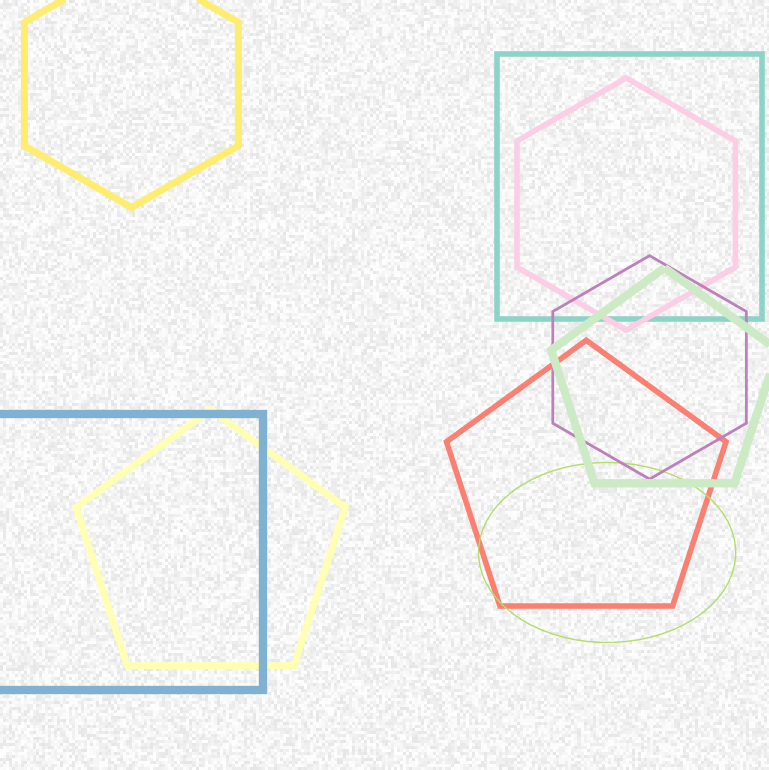[{"shape": "square", "thickness": 2, "radius": 0.86, "center": [0.817, 0.758]}, {"shape": "pentagon", "thickness": 2.5, "radius": 0.92, "center": [0.274, 0.284]}, {"shape": "pentagon", "thickness": 2, "radius": 0.95, "center": [0.761, 0.367]}, {"shape": "square", "thickness": 3, "radius": 0.9, "center": [0.162, 0.284]}, {"shape": "oval", "thickness": 0.5, "radius": 0.83, "center": [0.788, 0.282]}, {"shape": "hexagon", "thickness": 2, "radius": 0.82, "center": [0.813, 0.735]}, {"shape": "hexagon", "thickness": 1, "radius": 0.73, "center": [0.844, 0.523]}, {"shape": "pentagon", "thickness": 3, "radius": 0.77, "center": [0.863, 0.497]}, {"shape": "hexagon", "thickness": 2.5, "radius": 0.8, "center": [0.171, 0.891]}]